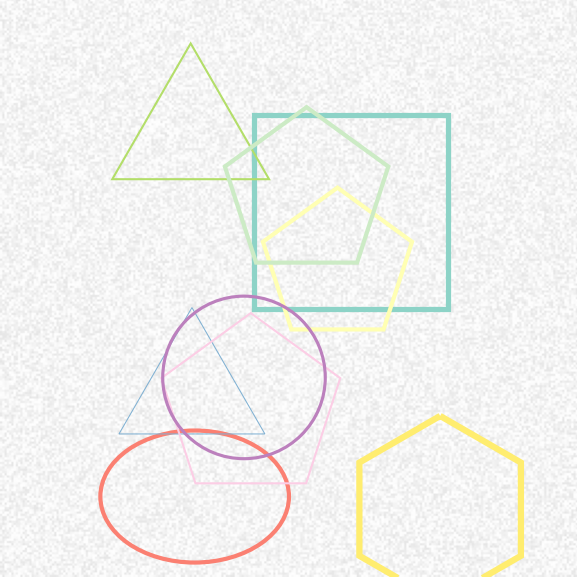[{"shape": "square", "thickness": 2.5, "radius": 0.84, "center": [0.608, 0.632]}, {"shape": "pentagon", "thickness": 2, "radius": 0.68, "center": [0.584, 0.538]}, {"shape": "oval", "thickness": 2, "radius": 0.82, "center": [0.337, 0.139]}, {"shape": "triangle", "thickness": 0.5, "radius": 0.73, "center": [0.332, 0.321]}, {"shape": "triangle", "thickness": 1, "radius": 0.78, "center": [0.33, 0.767]}, {"shape": "pentagon", "thickness": 1, "radius": 0.81, "center": [0.434, 0.294]}, {"shape": "circle", "thickness": 1.5, "radius": 0.7, "center": [0.422, 0.346]}, {"shape": "pentagon", "thickness": 2, "radius": 0.74, "center": [0.531, 0.665]}, {"shape": "hexagon", "thickness": 3, "radius": 0.81, "center": [0.762, 0.117]}]